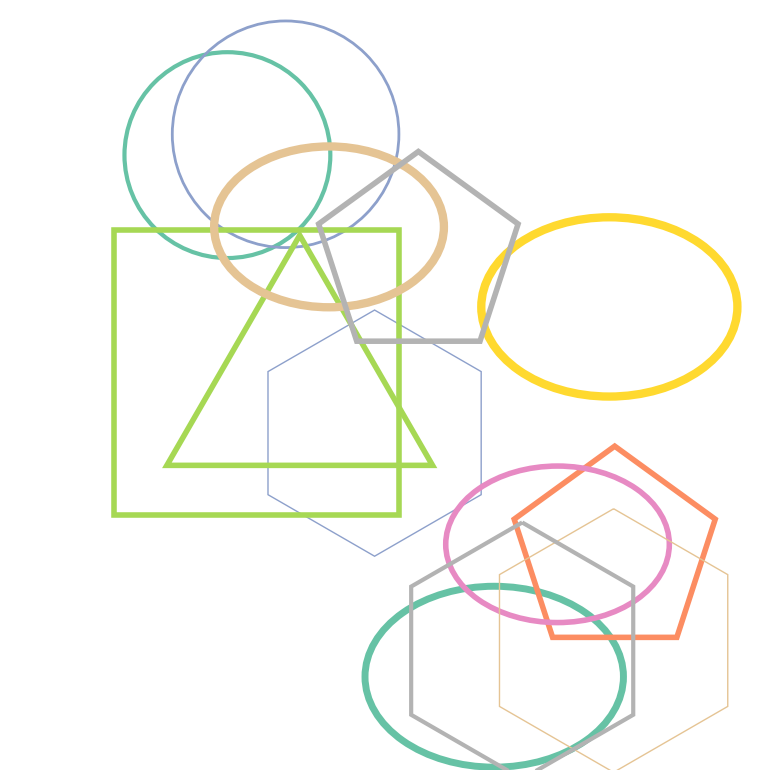[{"shape": "circle", "thickness": 1.5, "radius": 0.67, "center": [0.295, 0.799]}, {"shape": "oval", "thickness": 2.5, "radius": 0.84, "center": [0.642, 0.121]}, {"shape": "pentagon", "thickness": 2, "radius": 0.69, "center": [0.798, 0.283]}, {"shape": "circle", "thickness": 1, "radius": 0.74, "center": [0.371, 0.826]}, {"shape": "hexagon", "thickness": 0.5, "radius": 0.8, "center": [0.486, 0.437]}, {"shape": "oval", "thickness": 2, "radius": 0.73, "center": [0.724, 0.293]}, {"shape": "triangle", "thickness": 2, "radius": 1.0, "center": [0.389, 0.495]}, {"shape": "square", "thickness": 2, "radius": 0.92, "center": [0.333, 0.516]}, {"shape": "oval", "thickness": 3, "radius": 0.83, "center": [0.791, 0.601]}, {"shape": "oval", "thickness": 3, "radius": 0.75, "center": [0.427, 0.705]}, {"shape": "hexagon", "thickness": 0.5, "radius": 0.86, "center": [0.797, 0.168]}, {"shape": "hexagon", "thickness": 1.5, "radius": 0.83, "center": [0.678, 0.155]}, {"shape": "pentagon", "thickness": 2, "radius": 0.68, "center": [0.543, 0.667]}]